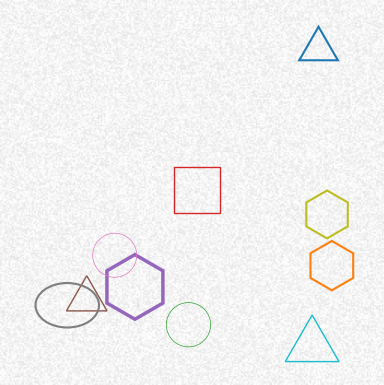[{"shape": "triangle", "thickness": 1.5, "radius": 0.29, "center": [0.827, 0.872]}, {"shape": "hexagon", "thickness": 1.5, "radius": 0.32, "center": [0.862, 0.31]}, {"shape": "circle", "thickness": 0.5, "radius": 0.29, "center": [0.49, 0.157]}, {"shape": "square", "thickness": 1, "radius": 0.3, "center": [0.512, 0.507]}, {"shape": "hexagon", "thickness": 2.5, "radius": 0.42, "center": [0.35, 0.255]}, {"shape": "triangle", "thickness": 1, "radius": 0.3, "center": [0.225, 0.223]}, {"shape": "circle", "thickness": 0.5, "radius": 0.29, "center": [0.298, 0.337]}, {"shape": "oval", "thickness": 1.5, "radius": 0.41, "center": [0.175, 0.207]}, {"shape": "hexagon", "thickness": 1.5, "radius": 0.31, "center": [0.849, 0.443]}, {"shape": "triangle", "thickness": 1, "radius": 0.4, "center": [0.811, 0.101]}]